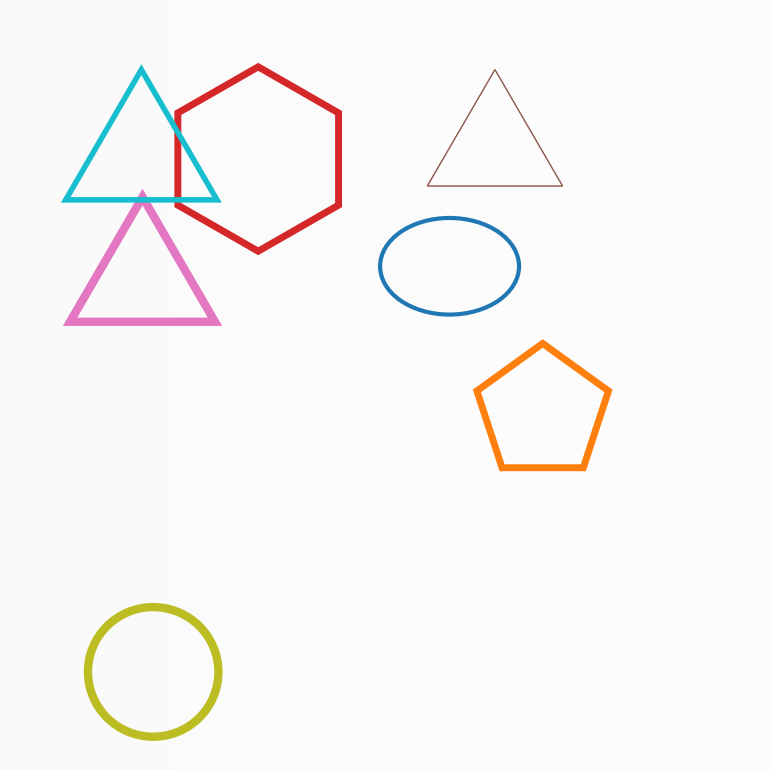[{"shape": "oval", "thickness": 1.5, "radius": 0.45, "center": [0.58, 0.654]}, {"shape": "pentagon", "thickness": 2.5, "radius": 0.45, "center": [0.7, 0.465]}, {"shape": "hexagon", "thickness": 2.5, "radius": 0.6, "center": [0.333, 0.793]}, {"shape": "triangle", "thickness": 0.5, "radius": 0.5, "center": [0.639, 0.809]}, {"shape": "triangle", "thickness": 3, "radius": 0.54, "center": [0.184, 0.636]}, {"shape": "circle", "thickness": 3, "radius": 0.42, "center": [0.198, 0.127]}, {"shape": "triangle", "thickness": 2, "radius": 0.56, "center": [0.182, 0.797]}]